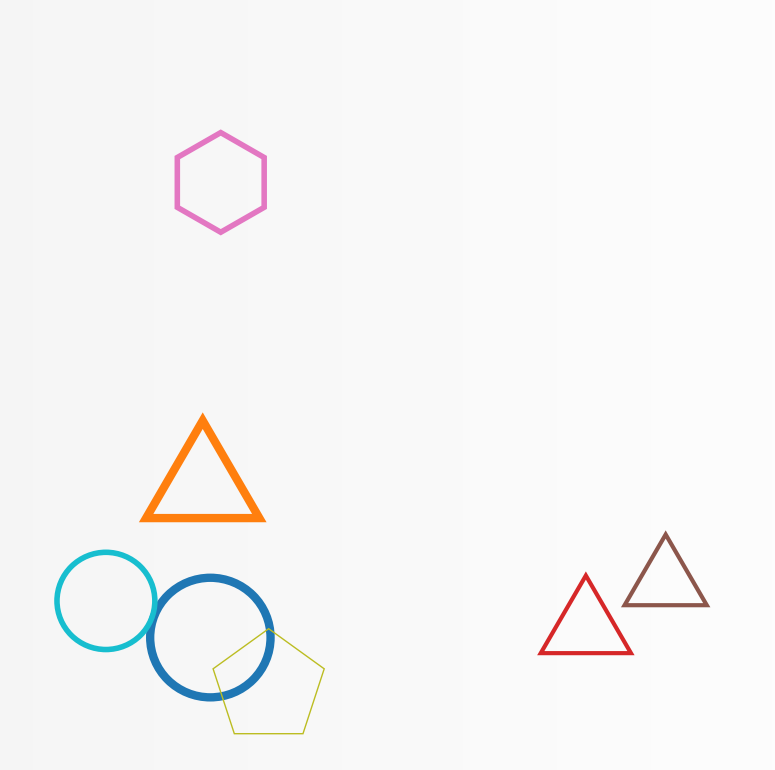[{"shape": "circle", "thickness": 3, "radius": 0.39, "center": [0.271, 0.172]}, {"shape": "triangle", "thickness": 3, "radius": 0.42, "center": [0.262, 0.369]}, {"shape": "triangle", "thickness": 1.5, "radius": 0.34, "center": [0.756, 0.185]}, {"shape": "triangle", "thickness": 1.5, "radius": 0.31, "center": [0.859, 0.245]}, {"shape": "hexagon", "thickness": 2, "radius": 0.32, "center": [0.285, 0.763]}, {"shape": "pentagon", "thickness": 0.5, "radius": 0.38, "center": [0.347, 0.108]}, {"shape": "circle", "thickness": 2, "radius": 0.32, "center": [0.137, 0.22]}]